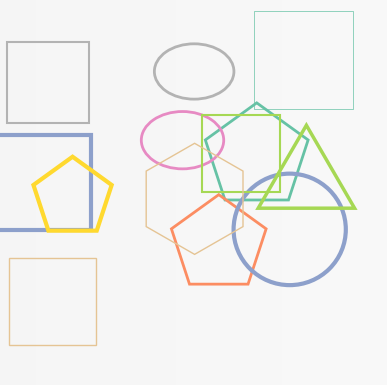[{"shape": "square", "thickness": 0.5, "radius": 0.64, "center": [0.783, 0.843]}, {"shape": "pentagon", "thickness": 2, "radius": 0.7, "center": [0.663, 0.593]}, {"shape": "pentagon", "thickness": 2, "radius": 0.64, "center": [0.565, 0.366]}, {"shape": "square", "thickness": 3, "radius": 0.62, "center": [0.11, 0.526]}, {"shape": "circle", "thickness": 3, "radius": 0.72, "center": [0.748, 0.404]}, {"shape": "oval", "thickness": 2, "radius": 0.53, "center": [0.471, 0.636]}, {"shape": "triangle", "thickness": 2.5, "radius": 0.72, "center": [0.791, 0.531]}, {"shape": "square", "thickness": 1.5, "radius": 0.5, "center": [0.621, 0.601]}, {"shape": "pentagon", "thickness": 3, "radius": 0.53, "center": [0.187, 0.487]}, {"shape": "square", "thickness": 1, "radius": 0.56, "center": [0.135, 0.218]}, {"shape": "hexagon", "thickness": 1, "radius": 0.72, "center": [0.502, 0.484]}, {"shape": "oval", "thickness": 2, "radius": 0.51, "center": [0.501, 0.814]}, {"shape": "square", "thickness": 1.5, "radius": 0.53, "center": [0.124, 0.786]}]